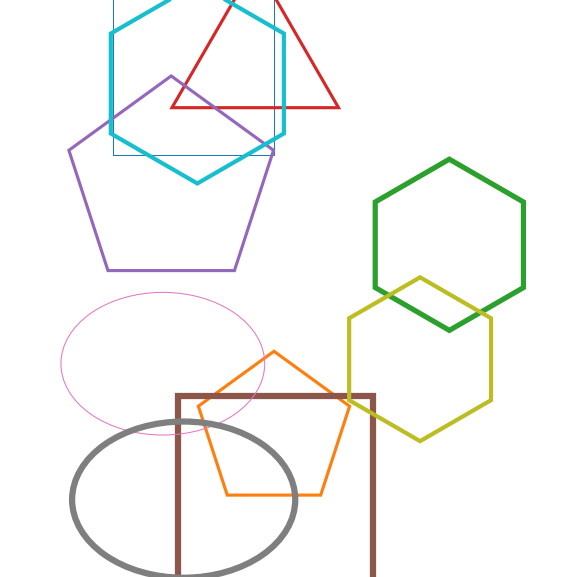[{"shape": "square", "thickness": 0.5, "radius": 0.7, "center": [0.336, 0.87]}, {"shape": "pentagon", "thickness": 1.5, "radius": 0.69, "center": [0.474, 0.253]}, {"shape": "hexagon", "thickness": 2.5, "radius": 0.74, "center": [0.778, 0.575]}, {"shape": "triangle", "thickness": 1.5, "radius": 0.83, "center": [0.442, 0.896]}, {"shape": "pentagon", "thickness": 1.5, "radius": 0.93, "center": [0.296, 0.681]}, {"shape": "square", "thickness": 3, "radius": 0.85, "center": [0.477, 0.143]}, {"shape": "oval", "thickness": 0.5, "radius": 0.88, "center": [0.282, 0.369]}, {"shape": "oval", "thickness": 3, "radius": 0.97, "center": [0.318, 0.134]}, {"shape": "hexagon", "thickness": 2, "radius": 0.71, "center": [0.727, 0.377]}, {"shape": "hexagon", "thickness": 2, "radius": 0.87, "center": [0.342, 0.854]}]